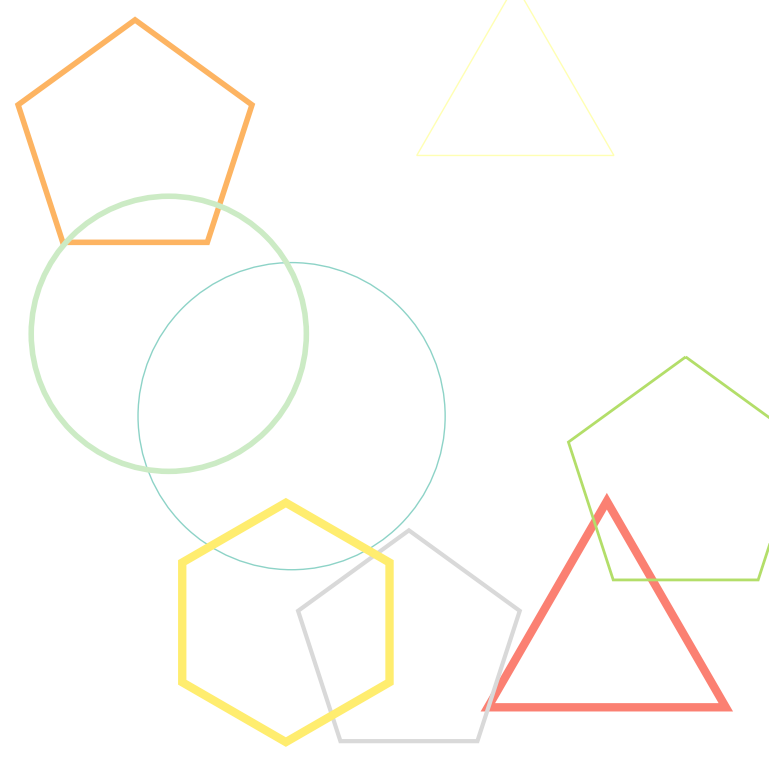[{"shape": "circle", "thickness": 0.5, "radius": 1.0, "center": [0.379, 0.46]}, {"shape": "triangle", "thickness": 0.5, "radius": 0.74, "center": [0.669, 0.872]}, {"shape": "triangle", "thickness": 3, "radius": 0.89, "center": [0.788, 0.171]}, {"shape": "pentagon", "thickness": 2, "radius": 0.8, "center": [0.175, 0.814]}, {"shape": "pentagon", "thickness": 1, "radius": 0.8, "center": [0.891, 0.376]}, {"shape": "pentagon", "thickness": 1.5, "radius": 0.76, "center": [0.531, 0.16]}, {"shape": "circle", "thickness": 2, "radius": 0.89, "center": [0.219, 0.566]}, {"shape": "hexagon", "thickness": 3, "radius": 0.78, "center": [0.371, 0.192]}]